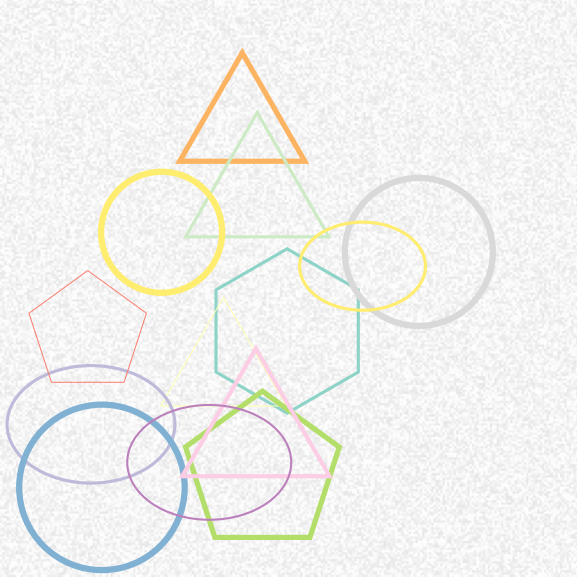[{"shape": "hexagon", "thickness": 1.5, "radius": 0.71, "center": [0.497, 0.426]}, {"shape": "triangle", "thickness": 0.5, "radius": 0.63, "center": [0.387, 0.359]}, {"shape": "oval", "thickness": 1.5, "radius": 0.73, "center": [0.158, 0.264]}, {"shape": "pentagon", "thickness": 0.5, "radius": 0.53, "center": [0.152, 0.424]}, {"shape": "circle", "thickness": 3, "radius": 0.72, "center": [0.177, 0.155]}, {"shape": "triangle", "thickness": 2.5, "radius": 0.63, "center": [0.419, 0.782]}, {"shape": "pentagon", "thickness": 2.5, "radius": 0.7, "center": [0.454, 0.182]}, {"shape": "triangle", "thickness": 2, "radius": 0.74, "center": [0.443, 0.248]}, {"shape": "circle", "thickness": 3, "radius": 0.64, "center": [0.725, 0.563]}, {"shape": "oval", "thickness": 1, "radius": 0.71, "center": [0.362, 0.198]}, {"shape": "triangle", "thickness": 1.5, "radius": 0.72, "center": [0.445, 0.661]}, {"shape": "oval", "thickness": 1.5, "radius": 0.54, "center": [0.628, 0.538]}, {"shape": "circle", "thickness": 3, "radius": 0.52, "center": [0.28, 0.597]}]